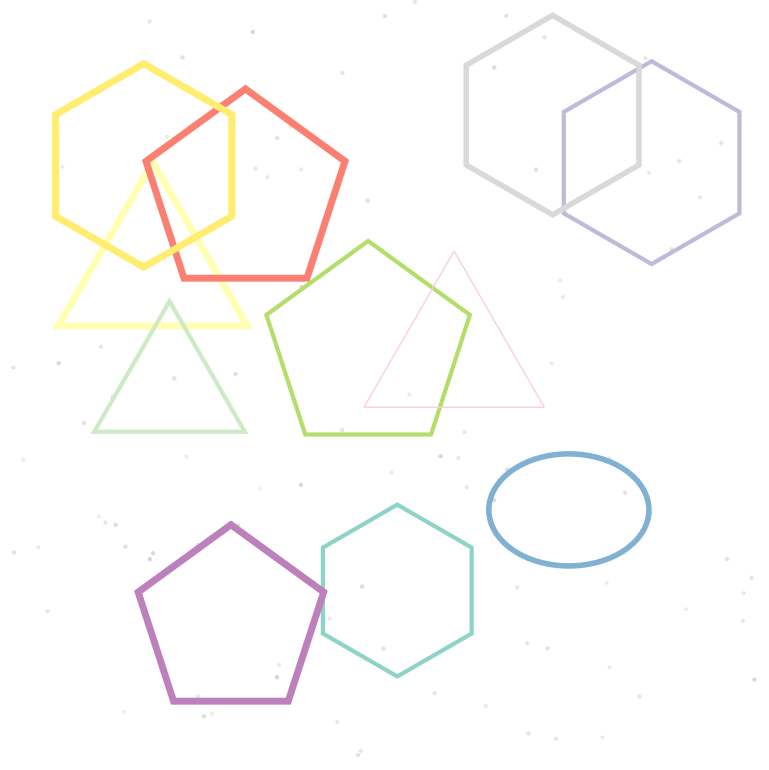[{"shape": "hexagon", "thickness": 1.5, "radius": 0.56, "center": [0.516, 0.233]}, {"shape": "triangle", "thickness": 2.5, "radius": 0.71, "center": [0.198, 0.648]}, {"shape": "hexagon", "thickness": 1.5, "radius": 0.66, "center": [0.846, 0.789]}, {"shape": "pentagon", "thickness": 2.5, "radius": 0.68, "center": [0.319, 0.749]}, {"shape": "oval", "thickness": 2, "radius": 0.52, "center": [0.739, 0.338]}, {"shape": "pentagon", "thickness": 1.5, "radius": 0.69, "center": [0.478, 0.548]}, {"shape": "triangle", "thickness": 0.5, "radius": 0.68, "center": [0.59, 0.539]}, {"shape": "hexagon", "thickness": 2, "radius": 0.65, "center": [0.718, 0.851]}, {"shape": "pentagon", "thickness": 2.5, "radius": 0.63, "center": [0.3, 0.192]}, {"shape": "triangle", "thickness": 1.5, "radius": 0.56, "center": [0.22, 0.496]}, {"shape": "hexagon", "thickness": 2.5, "radius": 0.66, "center": [0.187, 0.785]}]